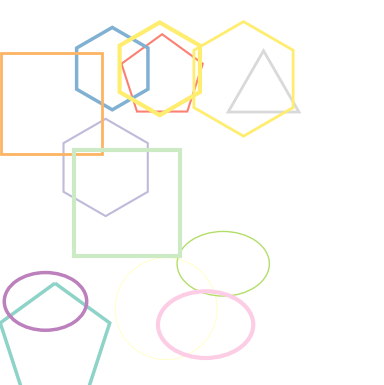[{"shape": "pentagon", "thickness": 2.5, "radius": 0.75, "center": [0.143, 0.115]}, {"shape": "circle", "thickness": 0.5, "radius": 0.66, "center": [0.431, 0.198]}, {"shape": "hexagon", "thickness": 1.5, "radius": 0.63, "center": [0.274, 0.565]}, {"shape": "pentagon", "thickness": 1.5, "radius": 0.56, "center": [0.421, 0.8]}, {"shape": "hexagon", "thickness": 2.5, "radius": 0.53, "center": [0.292, 0.822]}, {"shape": "square", "thickness": 2, "radius": 0.65, "center": [0.133, 0.731]}, {"shape": "oval", "thickness": 1, "radius": 0.6, "center": [0.58, 0.315]}, {"shape": "oval", "thickness": 3, "radius": 0.62, "center": [0.534, 0.157]}, {"shape": "triangle", "thickness": 2, "radius": 0.53, "center": [0.685, 0.762]}, {"shape": "oval", "thickness": 2.5, "radius": 0.54, "center": [0.118, 0.217]}, {"shape": "square", "thickness": 3, "radius": 0.69, "center": [0.33, 0.472]}, {"shape": "hexagon", "thickness": 2, "radius": 0.74, "center": [0.633, 0.795]}, {"shape": "hexagon", "thickness": 3, "radius": 0.6, "center": [0.415, 0.821]}]